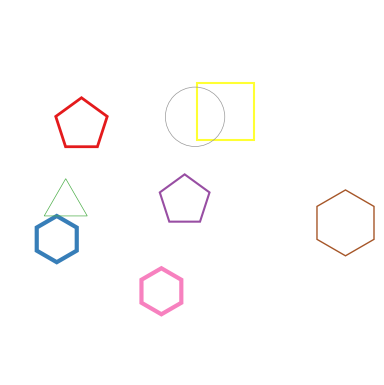[{"shape": "pentagon", "thickness": 2, "radius": 0.35, "center": [0.212, 0.676]}, {"shape": "hexagon", "thickness": 3, "radius": 0.3, "center": [0.147, 0.379]}, {"shape": "triangle", "thickness": 0.5, "radius": 0.32, "center": [0.171, 0.471]}, {"shape": "pentagon", "thickness": 1.5, "radius": 0.34, "center": [0.48, 0.479]}, {"shape": "square", "thickness": 1.5, "radius": 0.37, "center": [0.585, 0.711]}, {"shape": "hexagon", "thickness": 1, "radius": 0.43, "center": [0.897, 0.421]}, {"shape": "hexagon", "thickness": 3, "radius": 0.3, "center": [0.419, 0.243]}, {"shape": "circle", "thickness": 0.5, "radius": 0.39, "center": [0.507, 0.697]}]